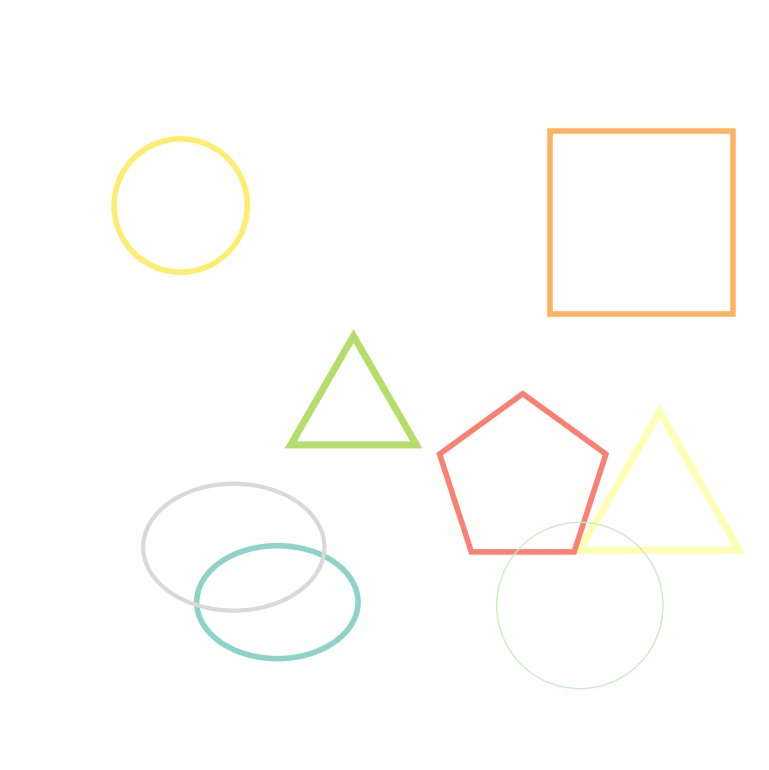[{"shape": "oval", "thickness": 2, "radius": 0.52, "center": [0.36, 0.218]}, {"shape": "triangle", "thickness": 2.5, "radius": 0.6, "center": [0.856, 0.345]}, {"shape": "pentagon", "thickness": 2, "radius": 0.57, "center": [0.679, 0.375]}, {"shape": "square", "thickness": 2, "radius": 0.59, "center": [0.833, 0.711]}, {"shape": "triangle", "thickness": 2.5, "radius": 0.47, "center": [0.459, 0.469]}, {"shape": "oval", "thickness": 1.5, "radius": 0.59, "center": [0.304, 0.289]}, {"shape": "circle", "thickness": 0.5, "radius": 0.54, "center": [0.753, 0.214]}, {"shape": "circle", "thickness": 2, "radius": 0.43, "center": [0.235, 0.733]}]